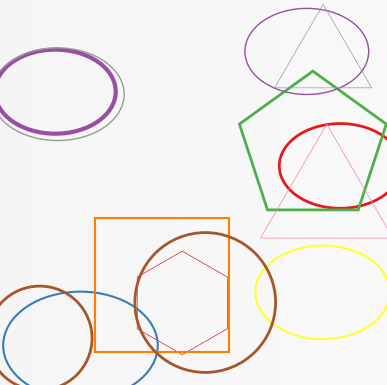[{"shape": "oval", "thickness": 2, "radius": 0.79, "center": [0.878, 0.569]}, {"shape": "hexagon", "thickness": 0.5, "radius": 0.67, "center": [0.47, 0.213]}, {"shape": "oval", "thickness": 1.5, "radius": 1.0, "center": [0.208, 0.103]}, {"shape": "pentagon", "thickness": 2, "radius": 1.0, "center": [0.807, 0.616]}, {"shape": "oval", "thickness": 3, "radius": 0.78, "center": [0.143, 0.762]}, {"shape": "oval", "thickness": 1, "radius": 0.8, "center": [0.792, 0.866]}, {"shape": "square", "thickness": 1.5, "radius": 0.87, "center": [0.418, 0.26]}, {"shape": "oval", "thickness": 1.5, "radius": 0.87, "center": [0.832, 0.241]}, {"shape": "circle", "thickness": 2, "radius": 0.68, "center": [0.102, 0.122]}, {"shape": "circle", "thickness": 2, "radius": 0.91, "center": [0.53, 0.214]}, {"shape": "triangle", "thickness": 0.5, "radius": 0.99, "center": [0.843, 0.48]}, {"shape": "triangle", "thickness": 0.5, "radius": 0.72, "center": [0.834, 0.844]}, {"shape": "oval", "thickness": 1, "radius": 0.86, "center": [0.149, 0.755]}]